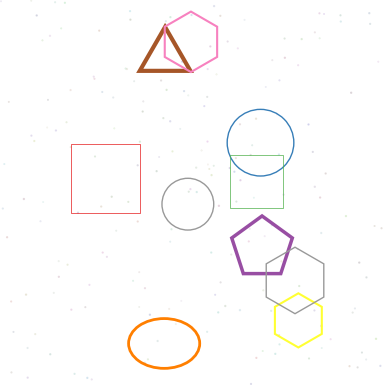[{"shape": "square", "thickness": 0.5, "radius": 0.45, "center": [0.273, 0.536]}, {"shape": "circle", "thickness": 1, "radius": 0.43, "center": [0.677, 0.629]}, {"shape": "square", "thickness": 0.5, "radius": 0.35, "center": [0.666, 0.528]}, {"shape": "pentagon", "thickness": 2.5, "radius": 0.41, "center": [0.681, 0.356]}, {"shape": "oval", "thickness": 2, "radius": 0.46, "center": [0.426, 0.108]}, {"shape": "hexagon", "thickness": 1.5, "radius": 0.35, "center": [0.775, 0.168]}, {"shape": "triangle", "thickness": 3, "radius": 0.38, "center": [0.429, 0.854]}, {"shape": "hexagon", "thickness": 1.5, "radius": 0.39, "center": [0.496, 0.891]}, {"shape": "circle", "thickness": 1, "radius": 0.34, "center": [0.488, 0.47]}, {"shape": "hexagon", "thickness": 1, "radius": 0.43, "center": [0.766, 0.272]}]